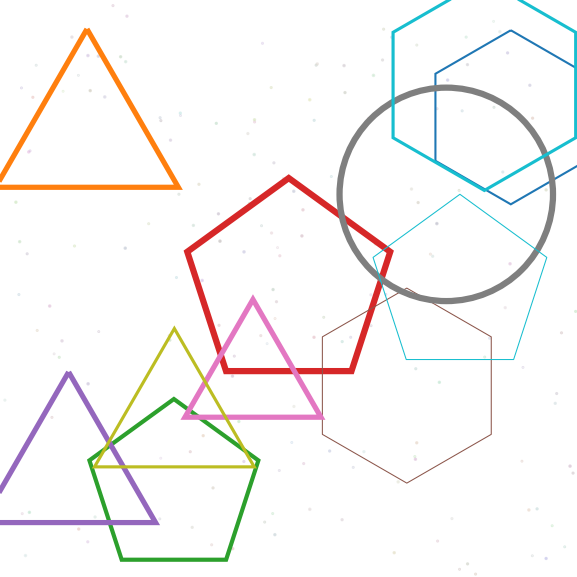[{"shape": "hexagon", "thickness": 1, "radius": 0.75, "center": [0.885, 0.796]}, {"shape": "triangle", "thickness": 2.5, "radius": 0.91, "center": [0.151, 0.766]}, {"shape": "pentagon", "thickness": 2, "radius": 0.77, "center": [0.301, 0.154]}, {"shape": "pentagon", "thickness": 3, "radius": 0.92, "center": [0.5, 0.506]}, {"shape": "triangle", "thickness": 2.5, "radius": 0.87, "center": [0.119, 0.181]}, {"shape": "hexagon", "thickness": 0.5, "radius": 0.84, "center": [0.704, 0.331]}, {"shape": "triangle", "thickness": 2.5, "radius": 0.68, "center": [0.438, 0.345]}, {"shape": "circle", "thickness": 3, "radius": 0.92, "center": [0.773, 0.663]}, {"shape": "triangle", "thickness": 1.5, "radius": 0.8, "center": [0.302, 0.271]}, {"shape": "hexagon", "thickness": 1.5, "radius": 0.91, "center": [0.839, 0.852]}, {"shape": "pentagon", "thickness": 0.5, "radius": 0.79, "center": [0.796, 0.505]}]